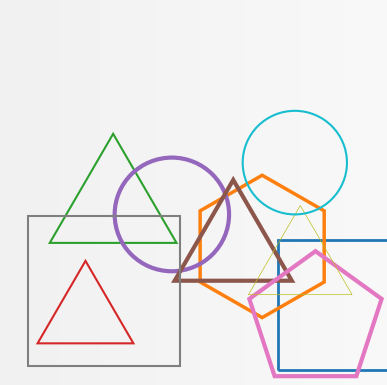[{"shape": "square", "thickness": 2, "radius": 0.85, "center": [0.888, 0.208]}, {"shape": "hexagon", "thickness": 2.5, "radius": 0.92, "center": [0.677, 0.36]}, {"shape": "triangle", "thickness": 1.5, "radius": 0.94, "center": [0.292, 0.464]}, {"shape": "triangle", "thickness": 1.5, "radius": 0.71, "center": [0.221, 0.18]}, {"shape": "circle", "thickness": 3, "radius": 0.74, "center": [0.444, 0.443]}, {"shape": "triangle", "thickness": 3, "radius": 0.87, "center": [0.602, 0.358]}, {"shape": "pentagon", "thickness": 3, "radius": 0.9, "center": [0.814, 0.168]}, {"shape": "square", "thickness": 1.5, "radius": 0.98, "center": [0.269, 0.245]}, {"shape": "triangle", "thickness": 0.5, "radius": 0.77, "center": [0.775, 0.312]}, {"shape": "circle", "thickness": 1.5, "radius": 0.67, "center": [0.761, 0.578]}]